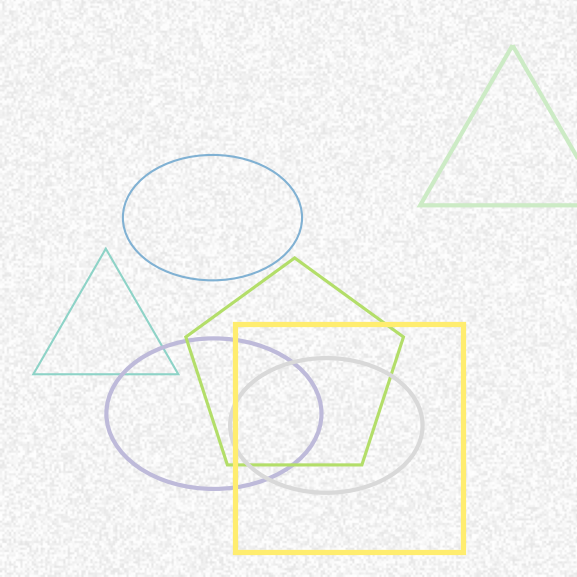[{"shape": "triangle", "thickness": 1, "radius": 0.72, "center": [0.183, 0.424]}, {"shape": "oval", "thickness": 2, "radius": 0.93, "center": [0.37, 0.283]}, {"shape": "oval", "thickness": 1, "radius": 0.78, "center": [0.368, 0.622]}, {"shape": "pentagon", "thickness": 1.5, "radius": 0.99, "center": [0.51, 0.354]}, {"shape": "oval", "thickness": 2, "radius": 0.83, "center": [0.565, 0.262]}, {"shape": "triangle", "thickness": 2, "radius": 0.92, "center": [0.888, 0.736]}, {"shape": "square", "thickness": 2.5, "radius": 0.99, "center": [0.605, 0.241]}]